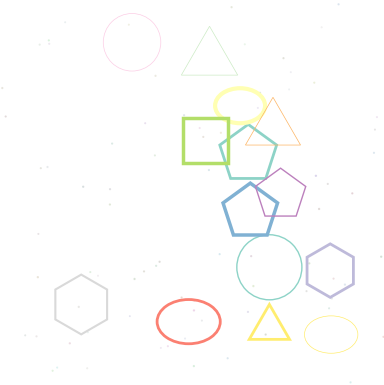[{"shape": "pentagon", "thickness": 2, "radius": 0.39, "center": [0.645, 0.599]}, {"shape": "circle", "thickness": 1, "radius": 0.42, "center": [0.7, 0.306]}, {"shape": "oval", "thickness": 3, "radius": 0.32, "center": [0.624, 0.725]}, {"shape": "hexagon", "thickness": 2, "radius": 0.35, "center": [0.858, 0.297]}, {"shape": "oval", "thickness": 2, "radius": 0.41, "center": [0.49, 0.165]}, {"shape": "pentagon", "thickness": 2.5, "radius": 0.37, "center": [0.65, 0.45]}, {"shape": "triangle", "thickness": 0.5, "radius": 0.41, "center": [0.709, 0.665]}, {"shape": "square", "thickness": 2.5, "radius": 0.3, "center": [0.533, 0.635]}, {"shape": "circle", "thickness": 0.5, "radius": 0.37, "center": [0.343, 0.89]}, {"shape": "hexagon", "thickness": 1.5, "radius": 0.39, "center": [0.211, 0.209]}, {"shape": "pentagon", "thickness": 1, "radius": 0.34, "center": [0.729, 0.494]}, {"shape": "triangle", "thickness": 0.5, "radius": 0.42, "center": [0.544, 0.847]}, {"shape": "oval", "thickness": 0.5, "radius": 0.35, "center": [0.86, 0.131]}, {"shape": "triangle", "thickness": 2, "radius": 0.3, "center": [0.7, 0.149]}]